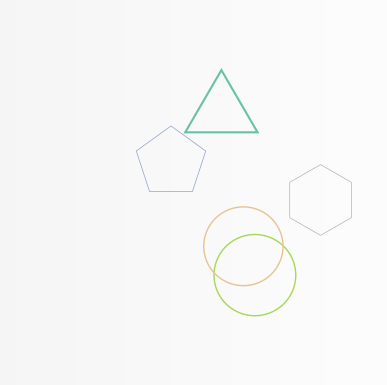[{"shape": "triangle", "thickness": 1.5, "radius": 0.54, "center": [0.571, 0.71]}, {"shape": "pentagon", "thickness": 0.5, "radius": 0.47, "center": [0.441, 0.579]}, {"shape": "circle", "thickness": 1, "radius": 0.53, "center": [0.658, 0.285]}, {"shape": "circle", "thickness": 1, "radius": 0.51, "center": [0.628, 0.36]}, {"shape": "hexagon", "thickness": 0.5, "radius": 0.46, "center": [0.827, 0.481]}]